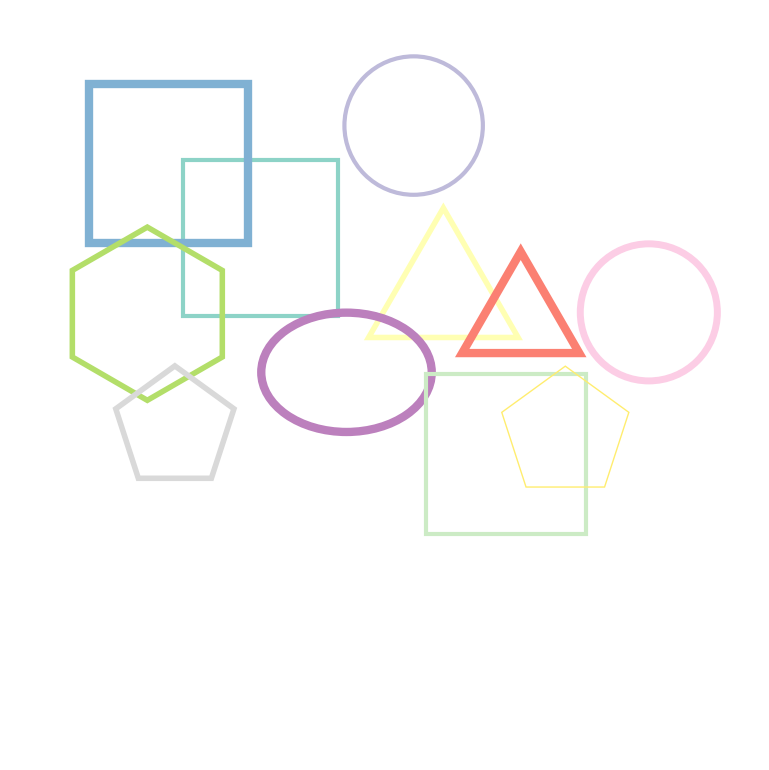[{"shape": "square", "thickness": 1.5, "radius": 0.51, "center": [0.338, 0.691]}, {"shape": "triangle", "thickness": 2, "radius": 0.56, "center": [0.576, 0.618]}, {"shape": "circle", "thickness": 1.5, "radius": 0.45, "center": [0.537, 0.837]}, {"shape": "triangle", "thickness": 3, "radius": 0.44, "center": [0.676, 0.585]}, {"shape": "square", "thickness": 3, "radius": 0.51, "center": [0.219, 0.788]}, {"shape": "hexagon", "thickness": 2, "radius": 0.56, "center": [0.191, 0.593]}, {"shape": "circle", "thickness": 2.5, "radius": 0.45, "center": [0.843, 0.594]}, {"shape": "pentagon", "thickness": 2, "radius": 0.4, "center": [0.227, 0.444]}, {"shape": "oval", "thickness": 3, "radius": 0.55, "center": [0.45, 0.516]}, {"shape": "square", "thickness": 1.5, "radius": 0.52, "center": [0.657, 0.411]}, {"shape": "pentagon", "thickness": 0.5, "radius": 0.43, "center": [0.734, 0.438]}]